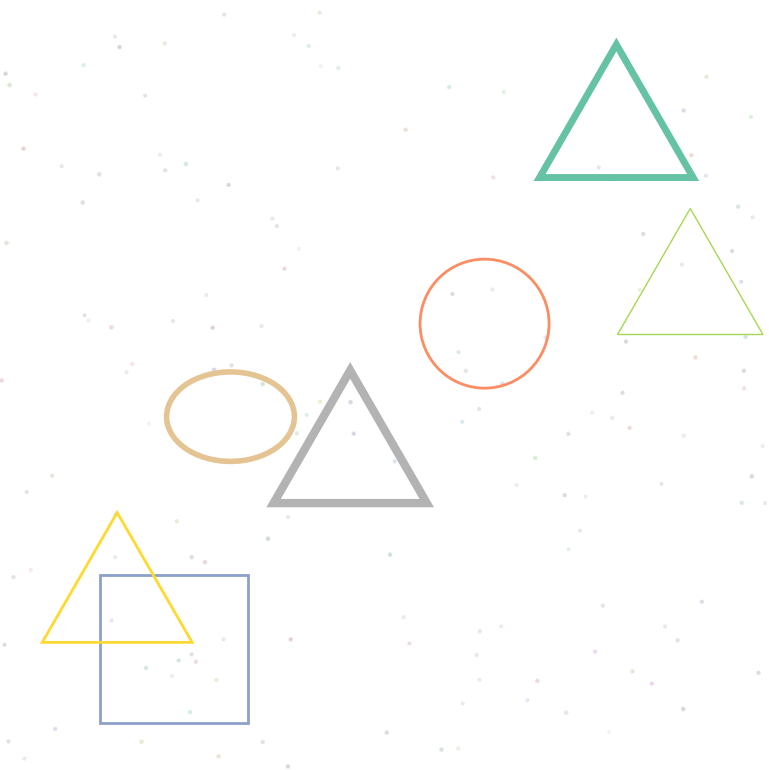[{"shape": "triangle", "thickness": 2.5, "radius": 0.58, "center": [0.8, 0.827]}, {"shape": "circle", "thickness": 1, "radius": 0.42, "center": [0.629, 0.58]}, {"shape": "square", "thickness": 1, "radius": 0.48, "center": [0.226, 0.157]}, {"shape": "triangle", "thickness": 0.5, "radius": 0.55, "center": [0.896, 0.62]}, {"shape": "triangle", "thickness": 1, "radius": 0.56, "center": [0.152, 0.222]}, {"shape": "oval", "thickness": 2, "radius": 0.41, "center": [0.299, 0.459]}, {"shape": "triangle", "thickness": 3, "radius": 0.57, "center": [0.455, 0.404]}]